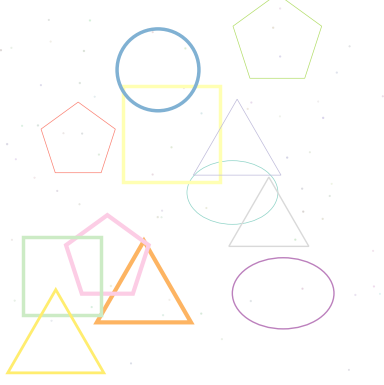[{"shape": "oval", "thickness": 0.5, "radius": 0.59, "center": [0.604, 0.5]}, {"shape": "square", "thickness": 2.5, "radius": 0.63, "center": [0.445, 0.652]}, {"shape": "triangle", "thickness": 0.5, "radius": 0.66, "center": [0.616, 0.611]}, {"shape": "pentagon", "thickness": 0.5, "radius": 0.51, "center": [0.203, 0.633]}, {"shape": "circle", "thickness": 2.5, "radius": 0.53, "center": [0.41, 0.819]}, {"shape": "triangle", "thickness": 3, "radius": 0.71, "center": [0.374, 0.233]}, {"shape": "pentagon", "thickness": 0.5, "radius": 0.61, "center": [0.72, 0.895]}, {"shape": "pentagon", "thickness": 3, "radius": 0.56, "center": [0.279, 0.328]}, {"shape": "triangle", "thickness": 1, "radius": 0.6, "center": [0.698, 0.42]}, {"shape": "oval", "thickness": 1, "radius": 0.66, "center": [0.735, 0.238]}, {"shape": "square", "thickness": 2.5, "radius": 0.5, "center": [0.161, 0.282]}, {"shape": "triangle", "thickness": 2, "radius": 0.72, "center": [0.145, 0.104]}]